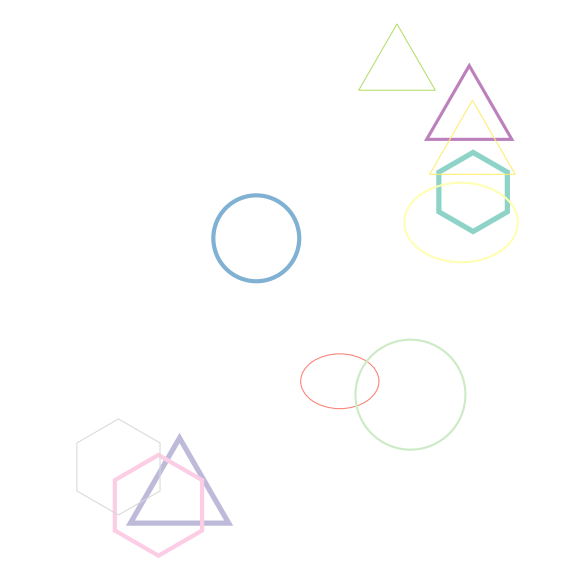[{"shape": "hexagon", "thickness": 2.5, "radius": 0.34, "center": [0.819, 0.667]}, {"shape": "oval", "thickness": 1, "radius": 0.49, "center": [0.798, 0.614]}, {"shape": "triangle", "thickness": 2.5, "radius": 0.49, "center": [0.311, 0.142]}, {"shape": "oval", "thickness": 0.5, "radius": 0.34, "center": [0.588, 0.339]}, {"shape": "circle", "thickness": 2, "radius": 0.37, "center": [0.444, 0.586]}, {"shape": "triangle", "thickness": 0.5, "radius": 0.38, "center": [0.687, 0.881]}, {"shape": "hexagon", "thickness": 2, "radius": 0.44, "center": [0.274, 0.124]}, {"shape": "hexagon", "thickness": 0.5, "radius": 0.42, "center": [0.205, 0.191]}, {"shape": "triangle", "thickness": 1.5, "radius": 0.43, "center": [0.813, 0.8]}, {"shape": "circle", "thickness": 1, "radius": 0.48, "center": [0.711, 0.316]}, {"shape": "triangle", "thickness": 0.5, "radius": 0.43, "center": [0.818, 0.74]}]